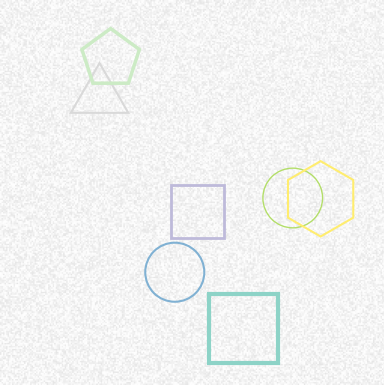[{"shape": "square", "thickness": 3, "radius": 0.45, "center": [0.632, 0.146]}, {"shape": "square", "thickness": 2, "radius": 0.35, "center": [0.513, 0.45]}, {"shape": "circle", "thickness": 1.5, "radius": 0.38, "center": [0.454, 0.293]}, {"shape": "circle", "thickness": 1, "radius": 0.39, "center": [0.76, 0.486]}, {"shape": "triangle", "thickness": 1.5, "radius": 0.43, "center": [0.259, 0.75]}, {"shape": "pentagon", "thickness": 2.5, "radius": 0.39, "center": [0.287, 0.847]}, {"shape": "hexagon", "thickness": 1.5, "radius": 0.49, "center": [0.833, 0.484]}]